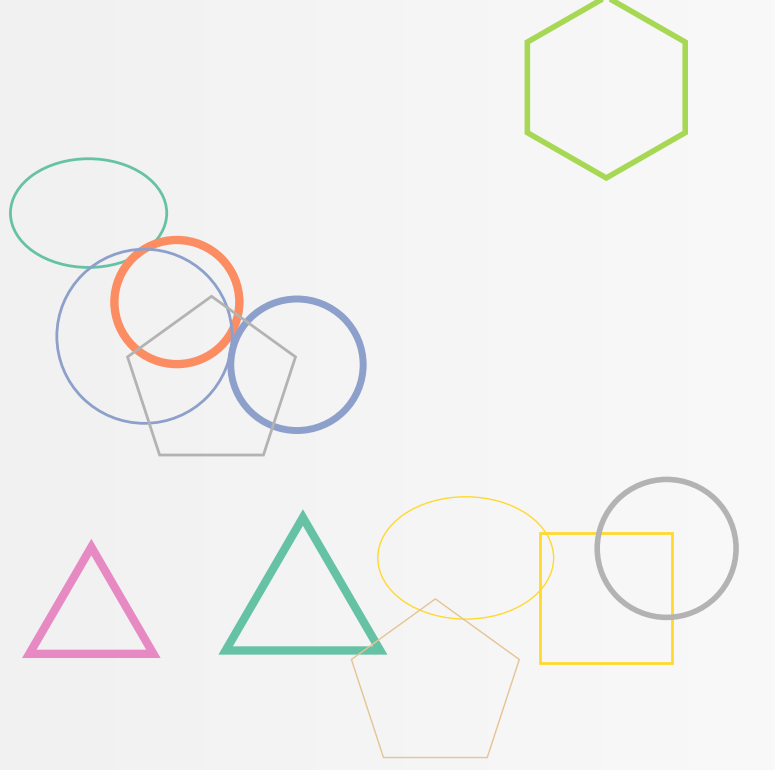[{"shape": "triangle", "thickness": 3, "radius": 0.58, "center": [0.391, 0.213]}, {"shape": "oval", "thickness": 1, "radius": 0.5, "center": [0.114, 0.723]}, {"shape": "circle", "thickness": 3, "radius": 0.4, "center": [0.228, 0.608]}, {"shape": "circle", "thickness": 2.5, "radius": 0.43, "center": [0.383, 0.526]}, {"shape": "circle", "thickness": 1, "radius": 0.57, "center": [0.186, 0.563]}, {"shape": "triangle", "thickness": 3, "radius": 0.46, "center": [0.118, 0.197]}, {"shape": "hexagon", "thickness": 2, "radius": 0.59, "center": [0.782, 0.887]}, {"shape": "square", "thickness": 1, "radius": 0.42, "center": [0.782, 0.223]}, {"shape": "oval", "thickness": 0.5, "radius": 0.57, "center": [0.601, 0.275]}, {"shape": "pentagon", "thickness": 0.5, "radius": 0.57, "center": [0.562, 0.108]}, {"shape": "pentagon", "thickness": 1, "radius": 0.57, "center": [0.273, 0.501]}, {"shape": "circle", "thickness": 2, "radius": 0.45, "center": [0.86, 0.288]}]